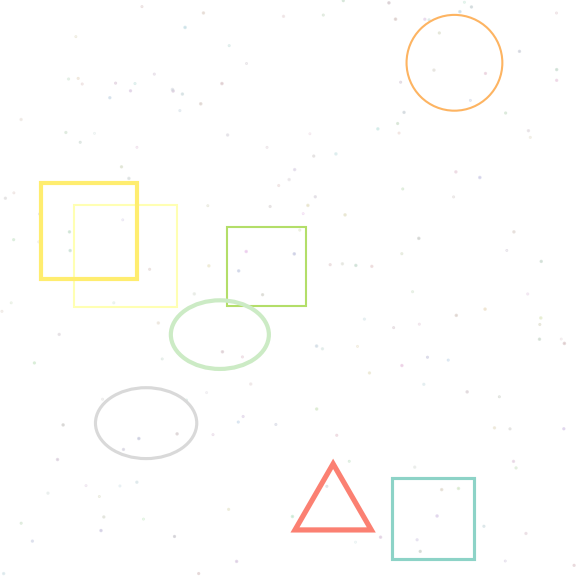[{"shape": "square", "thickness": 1.5, "radius": 0.35, "center": [0.75, 0.102]}, {"shape": "square", "thickness": 1, "radius": 0.44, "center": [0.217, 0.556]}, {"shape": "triangle", "thickness": 2.5, "radius": 0.38, "center": [0.577, 0.12]}, {"shape": "circle", "thickness": 1, "radius": 0.41, "center": [0.787, 0.89]}, {"shape": "square", "thickness": 1, "radius": 0.34, "center": [0.462, 0.537]}, {"shape": "oval", "thickness": 1.5, "radius": 0.44, "center": [0.253, 0.266]}, {"shape": "oval", "thickness": 2, "radius": 0.42, "center": [0.381, 0.42]}, {"shape": "square", "thickness": 2, "radius": 0.41, "center": [0.154, 0.599]}]